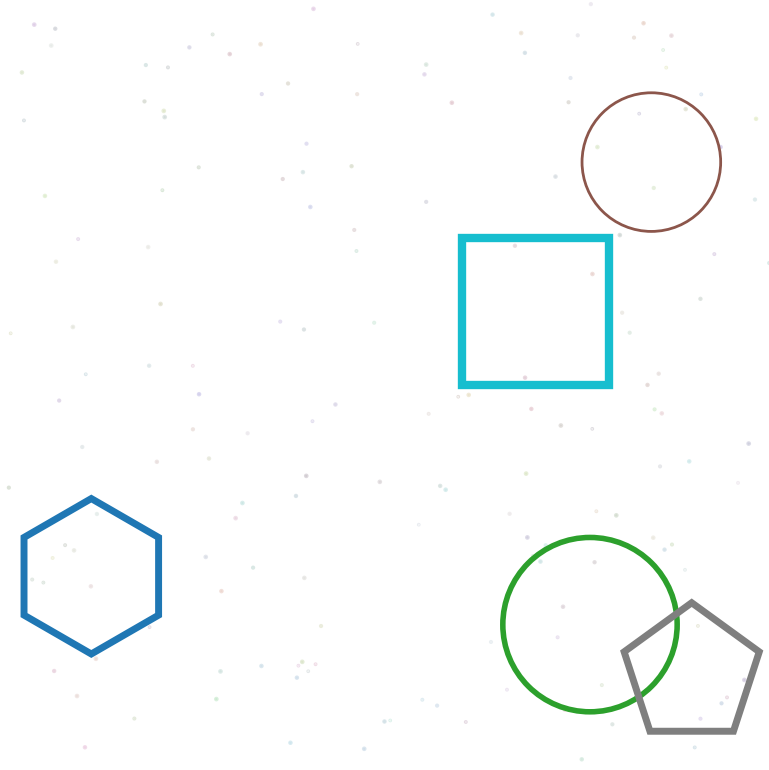[{"shape": "hexagon", "thickness": 2.5, "radius": 0.5, "center": [0.119, 0.252]}, {"shape": "circle", "thickness": 2, "radius": 0.57, "center": [0.766, 0.189]}, {"shape": "circle", "thickness": 1, "radius": 0.45, "center": [0.846, 0.789]}, {"shape": "pentagon", "thickness": 2.5, "radius": 0.46, "center": [0.898, 0.125]}, {"shape": "square", "thickness": 3, "radius": 0.48, "center": [0.695, 0.595]}]